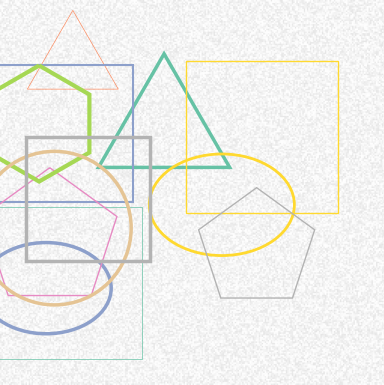[{"shape": "triangle", "thickness": 2.5, "radius": 0.98, "center": [0.426, 0.664]}, {"shape": "square", "thickness": 0.5, "radius": 0.99, "center": [0.171, 0.265]}, {"shape": "triangle", "thickness": 0.5, "radius": 0.68, "center": [0.189, 0.837]}, {"shape": "square", "thickness": 1.5, "radius": 0.89, "center": [0.168, 0.653]}, {"shape": "oval", "thickness": 2.5, "radius": 0.85, "center": [0.12, 0.252]}, {"shape": "pentagon", "thickness": 1, "radius": 0.92, "center": [0.129, 0.381]}, {"shape": "hexagon", "thickness": 3, "radius": 0.75, "center": [0.102, 0.679]}, {"shape": "square", "thickness": 1, "radius": 0.99, "center": [0.68, 0.644]}, {"shape": "oval", "thickness": 2, "radius": 0.94, "center": [0.576, 0.468]}, {"shape": "circle", "thickness": 2.5, "radius": 1.0, "center": [0.141, 0.407]}, {"shape": "pentagon", "thickness": 1, "radius": 0.79, "center": [0.667, 0.354]}, {"shape": "square", "thickness": 2.5, "radius": 0.8, "center": [0.229, 0.483]}]